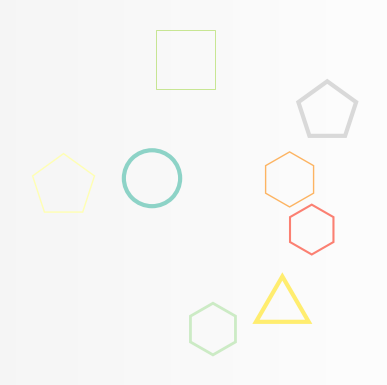[{"shape": "circle", "thickness": 3, "radius": 0.36, "center": [0.392, 0.537]}, {"shape": "pentagon", "thickness": 1, "radius": 0.42, "center": [0.164, 0.517]}, {"shape": "hexagon", "thickness": 1.5, "radius": 0.32, "center": [0.804, 0.404]}, {"shape": "hexagon", "thickness": 1, "radius": 0.36, "center": [0.747, 0.534]}, {"shape": "square", "thickness": 0.5, "radius": 0.38, "center": [0.478, 0.846]}, {"shape": "pentagon", "thickness": 3, "radius": 0.39, "center": [0.845, 0.711]}, {"shape": "hexagon", "thickness": 2, "radius": 0.34, "center": [0.55, 0.145]}, {"shape": "triangle", "thickness": 3, "radius": 0.39, "center": [0.729, 0.203]}]